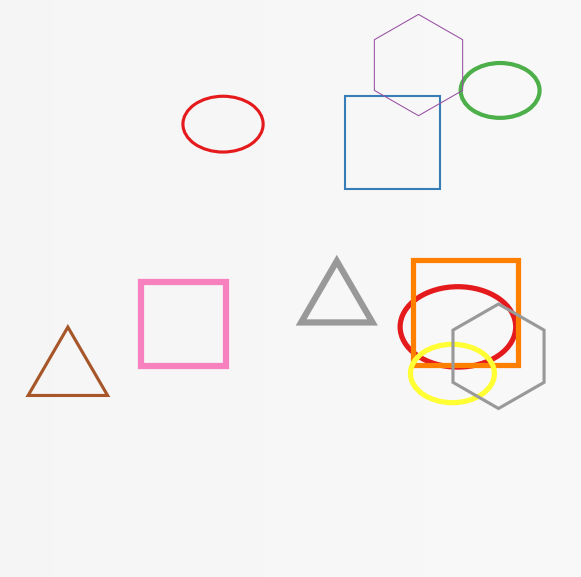[{"shape": "oval", "thickness": 2.5, "radius": 0.5, "center": [0.788, 0.433]}, {"shape": "oval", "thickness": 1.5, "radius": 0.34, "center": [0.384, 0.784]}, {"shape": "square", "thickness": 1, "radius": 0.41, "center": [0.675, 0.752]}, {"shape": "oval", "thickness": 2, "radius": 0.34, "center": [0.86, 0.843]}, {"shape": "hexagon", "thickness": 0.5, "radius": 0.44, "center": [0.72, 0.886]}, {"shape": "square", "thickness": 2.5, "radius": 0.45, "center": [0.801, 0.458]}, {"shape": "oval", "thickness": 2.5, "radius": 0.36, "center": [0.778, 0.352]}, {"shape": "triangle", "thickness": 1.5, "radius": 0.39, "center": [0.117, 0.354]}, {"shape": "square", "thickness": 3, "radius": 0.36, "center": [0.316, 0.438]}, {"shape": "hexagon", "thickness": 1.5, "radius": 0.45, "center": [0.858, 0.382]}, {"shape": "triangle", "thickness": 3, "radius": 0.35, "center": [0.579, 0.476]}]